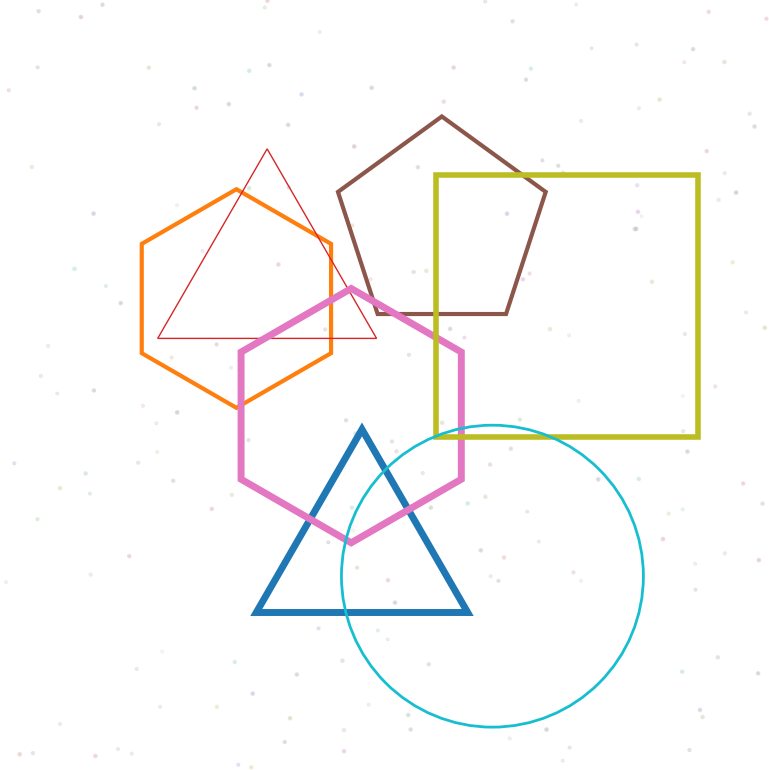[{"shape": "triangle", "thickness": 2.5, "radius": 0.79, "center": [0.47, 0.284]}, {"shape": "hexagon", "thickness": 1.5, "radius": 0.71, "center": [0.307, 0.612]}, {"shape": "triangle", "thickness": 0.5, "radius": 0.82, "center": [0.347, 0.643]}, {"shape": "pentagon", "thickness": 1.5, "radius": 0.71, "center": [0.574, 0.707]}, {"shape": "hexagon", "thickness": 2.5, "radius": 0.83, "center": [0.456, 0.46]}, {"shape": "square", "thickness": 2, "radius": 0.85, "center": [0.737, 0.603]}, {"shape": "circle", "thickness": 1, "radius": 0.98, "center": [0.64, 0.252]}]